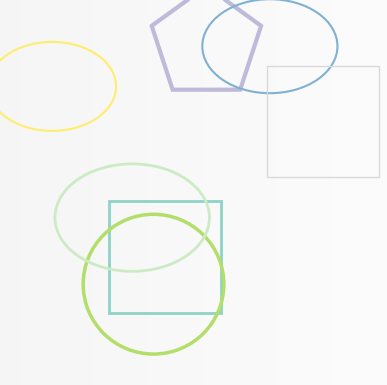[{"shape": "square", "thickness": 2, "radius": 0.73, "center": [0.426, 0.332]}, {"shape": "pentagon", "thickness": 3, "radius": 0.74, "center": [0.533, 0.887]}, {"shape": "oval", "thickness": 1.5, "radius": 0.87, "center": [0.696, 0.88]}, {"shape": "circle", "thickness": 2.5, "radius": 0.91, "center": [0.396, 0.262]}, {"shape": "square", "thickness": 1, "radius": 0.72, "center": [0.833, 0.684]}, {"shape": "oval", "thickness": 2, "radius": 1.0, "center": [0.341, 0.435]}, {"shape": "oval", "thickness": 1.5, "radius": 0.83, "center": [0.135, 0.776]}]